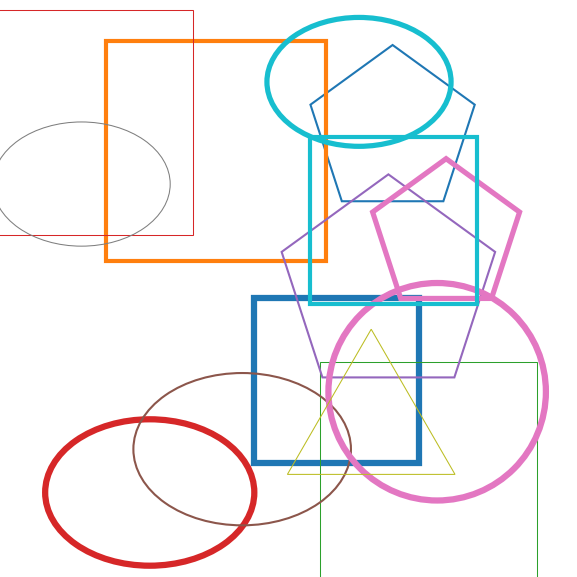[{"shape": "pentagon", "thickness": 1, "radius": 0.75, "center": [0.68, 0.772]}, {"shape": "square", "thickness": 3, "radius": 0.71, "center": [0.583, 0.34]}, {"shape": "square", "thickness": 2, "radius": 0.95, "center": [0.373, 0.738]}, {"shape": "square", "thickness": 0.5, "radius": 0.94, "center": [0.742, 0.184]}, {"shape": "square", "thickness": 0.5, "radius": 0.97, "center": [0.139, 0.787]}, {"shape": "oval", "thickness": 3, "radius": 0.91, "center": [0.259, 0.146]}, {"shape": "pentagon", "thickness": 1, "radius": 0.97, "center": [0.673, 0.503]}, {"shape": "oval", "thickness": 1, "radius": 0.94, "center": [0.419, 0.221]}, {"shape": "pentagon", "thickness": 2.5, "radius": 0.67, "center": [0.772, 0.591]}, {"shape": "circle", "thickness": 3, "radius": 0.94, "center": [0.757, 0.321]}, {"shape": "oval", "thickness": 0.5, "radius": 0.77, "center": [0.141, 0.68]}, {"shape": "triangle", "thickness": 0.5, "radius": 0.84, "center": [0.643, 0.261]}, {"shape": "square", "thickness": 2, "radius": 0.72, "center": [0.681, 0.618]}, {"shape": "oval", "thickness": 2.5, "radius": 0.8, "center": [0.622, 0.857]}]